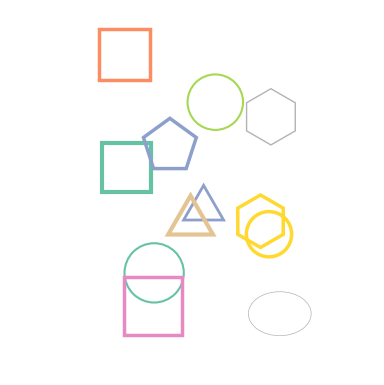[{"shape": "circle", "thickness": 1.5, "radius": 0.38, "center": [0.4, 0.291]}, {"shape": "square", "thickness": 3, "radius": 0.32, "center": [0.329, 0.566]}, {"shape": "square", "thickness": 2.5, "radius": 0.33, "center": [0.324, 0.857]}, {"shape": "triangle", "thickness": 2, "radius": 0.3, "center": [0.529, 0.458]}, {"shape": "pentagon", "thickness": 2.5, "radius": 0.36, "center": [0.441, 0.62]}, {"shape": "square", "thickness": 2.5, "radius": 0.38, "center": [0.397, 0.204]}, {"shape": "circle", "thickness": 1.5, "radius": 0.36, "center": [0.559, 0.735]}, {"shape": "hexagon", "thickness": 2.5, "radius": 0.34, "center": [0.677, 0.425]}, {"shape": "circle", "thickness": 2.5, "radius": 0.29, "center": [0.699, 0.392]}, {"shape": "triangle", "thickness": 3, "radius": 0.34, "center": [0.495, 0.424]}, {"shape": "hexagon", "thickness": 1, "radius": 0.36, "center": [0.704, 0.697]}, {"shape": "oval", "thickness": 0.5, "radius": 0.41, "center": [0.727, 0.185]}]